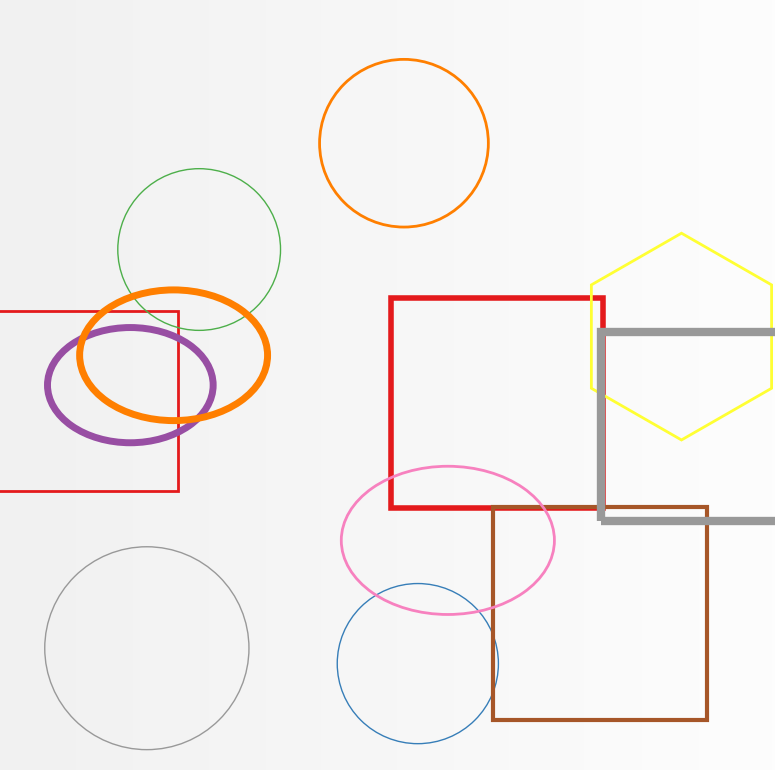[{"shape": "square", "thickness": 2, "radius": 0.68, "center": [0.641, 0.477]}, {"shape": "square", "thickness": 1, "radius": 0.58, "center": [0.113, 0.479]}, {"shape": "circle", "thickness": 0.5, "radius": 0.52, "center": [0.539, 0.138]}, {"shape": "circle", "thickness": 0.5, "radius": 0.52, "center": [0.257, 0.676]}, {"shape": "oval", "thickness": 2.5, "radius": 0.53, "center": [0.168, 0.5]}, {"shape": "oval", "thickness": 2.5, "radius": 0.61, "center": [0.224, 0.539]}, {"shape": "circle", "thickness": 1, "radius": 0.54, "center": [0.521, 0.814]}, {"shape": "hexagon", "thickness": 1, "radius": 0.67, "center": [0.879, 0.563]}, {"shape": "square", "thickness": 1.5, "radius": 0.69, "center": [0.774, 0.203]}, {"shape": "oval", "thickness": 1, "radius": 0.69, "center": [0.578, 0.298]}, {"shape": "square", "thickness": 3, "radius": 0.61, "center": [0.899, 0.446]}, {"shape": "circle", "thickness": 0.5, "radius": 0.66, "center": [0.189, 0.158]}]